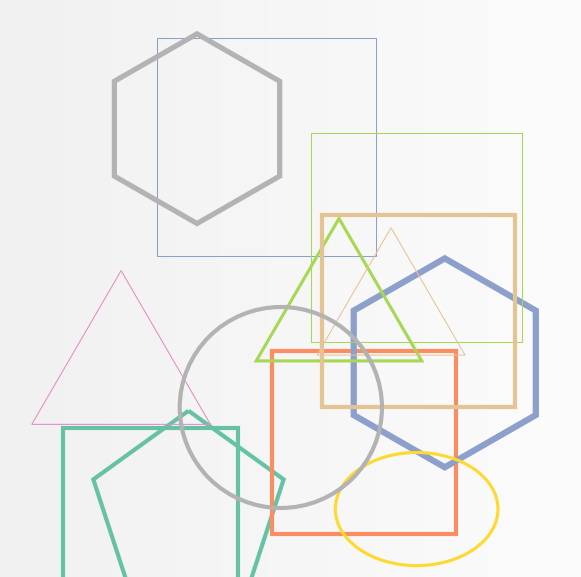[{"shape": "square", "thickness": 2, "radius": 0.75, "center": [0.259, 0.107]}, {"shape": "pentagon", "thickness": 2, "radius": 0.86, "center": [0.324, 0.116]}, {"shape": "square", "thickness": 2, "radius": 0.79, "center": [0.626, 0.233]}, {"shape": "hexagon", "thickness": 3, "radius": 0.9, "center": [0.765, 0.371]}, {"shape": "square", "thickness": 0.5, "radius": 0.94, "center": [0.459, 0.745]}, {"shape": "triangle", "thickness": 0.5, "radius": 0.89, "center": [0.208, 0.353]}, {"shape": "triangle", "thickness": 1.5, "radius": 0.82, "center": [0.583, 0.456]}, {"shape": "square", "thickness": 0.5, "radius": 0.91, "center": [0.717, 0.588]}, {"shape": "oval", "thickness": 1.5, "radius": 0.7, "center": [0.717, 0.118]}, {"shape": "square", "thickness": 2, "radius": 0.83, "center": [0.72, 0.461]}, {"shape": "triangle", "thickness": 0.5, "radius": 0.74, "center": [0.673, 0.458]}, {"shape": "hexagon", "thickness": 2.5, "radius": 0.82, "center": [0.339, 0.776]}, {"shape": "circle", "thickness": 2, "radius": 0.87, "center": [0.483, 0.294]}]